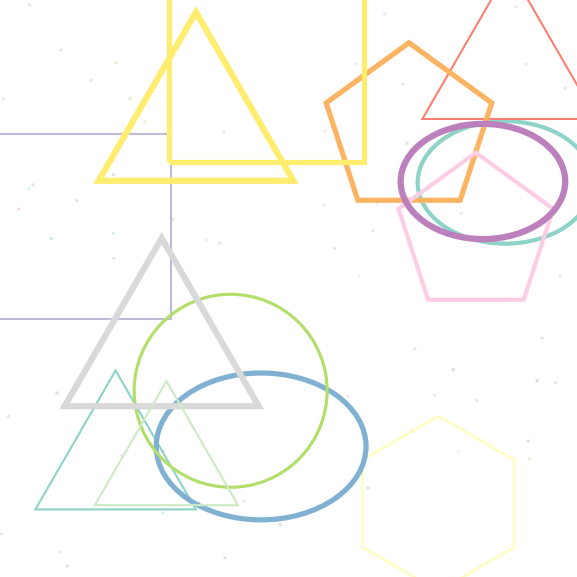[{"shape": "triangle", "thickness": 1, "radius": 0.8, "center": [0.2, 0.197]}, {"shape": "oval", "thickness": 2, "radius": 0.76, "center": [0.875, 0.683]}, {"shape": "hexagon", "thickness": 1, "radius": 0.76, "center": [0.759, 0.127]}, {"shape": "square", "thickness": 1, "radius": 0.8, "center": [0.136, 0.607]}, {"shape": "triangle", "thickness": 1, "radius": 0.87, "center": [0.882, 0.88]}, {"shape": "oval", "thickness": 2.5, "radius": 0.91, "center": [0.452, 0.226]}, {"shape": "pentagon", "thickness": 2.5, "radius": 0.75, "center": [0.708, 0.774]}, {"shape": "circle", "thickness": 1.5, "radius": 0.84, "center": [0.399, 0.322]}, {"shape": "pentagon", "thickness": 2, "radius": 0.7, "center": [0.824, 0.594]}, {"shape": "triangle", "thickness": 3, "radius": 0.97, "center": [0.28, 0.393]}, {"shape": "oval", "thickness": 3, "radius": 0.71, "center": [0.836, 0.685]}, {"shape": "triangle", "thickness": 1, "radius": 0.72, "center": [0.288, 0.196]}, {"shape": "square", "thickness": 2.5, "radius": 0.84, "center": [0.462, 0.887]}, {"shape": "triangle", "thickness": 3, "radius": 0.97, "center": [0.339, 0.783]}]